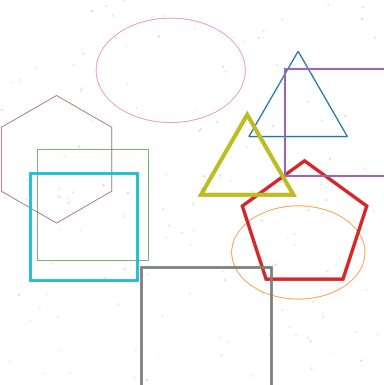[{"shape": "triangle", "thickness": 1, "radius": 0.74, "center": [0.774, 0.719]}, {"shape": "oval", "thickness": 0.5, "radius": 0.87, "center": [0.775, 0.344]}, {"shape": "square", "thickness": 0.5, "radius": 0.72, "center": [0.24, 0.469]}, {"shape": "pentagon", "thickness": 2.5, "radius": 0.85, "center": [0.791, 0.412]}, {"shape": "square", "thickness": 1.5, "radius": 0.7, "center": [0.88, 0.683]}, {"shape": "hexagon", "thickness": 0.5, "radius": 0.83, "center": [0.147, 0.586]}, {"shape": "oval", "thickness": 0.5, "radius": 0.97, "center": [0.443, 0.817]}, {"shape": "square", "thickness": 2, "radius": 0.85, "center": [0.536, 0.139]}, {"shape": "triangle", "thickness": 3, "radius": 0.69, "center": [0.642, 0.563]}, {"shape": "square", "thickness": 2, "radius": 0.69, "center": [0.217, 0.412]}]